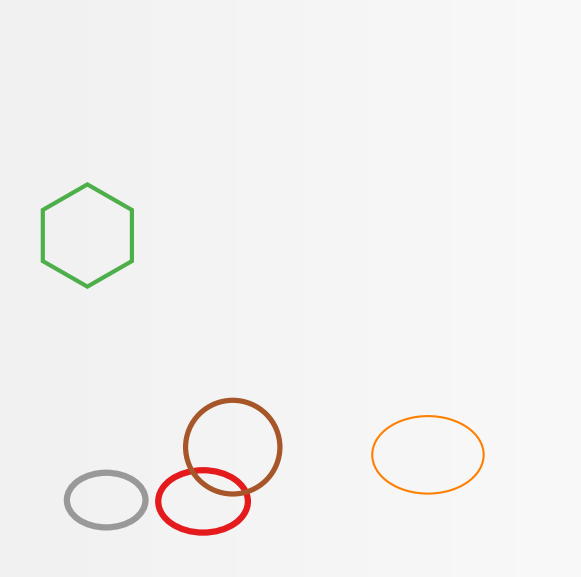[{"shape": "oval", "thickness": 3, "radius": 0.39, "center": [0.349, 0.131]}, {"shape": "hexagon", "thickness": 2, "radius": 0.44, "center": [0.15, 0.591]}, {"shape": "oval", "thickness": 1, "radius": 0.48, "center": [0.736, 0.212]}, {"shape": "circle", "thickness": 2.5, "radius": 0.41, "center": [0.4, 0.225]}, {"shape": "oval", "thickness": 3, "radius": 0.34, "center": [0.183, 0.133]}]